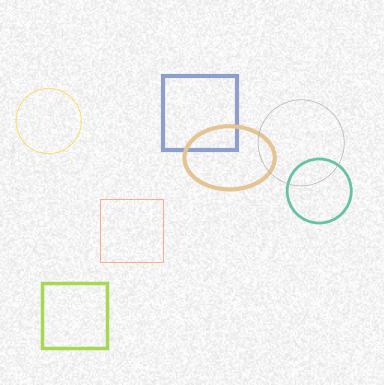[{"shape": "circle", "thickness": 2, "radius": 0.42, "center": [0.829, 0.504]}, {"shape": "square", "thickness": 0.5, "radius": 0.41, "center": [0.341, 0.402]}, {"shape": "square", "thickness": 3, "radius": 0.48, "center": [0.52, 0.707]}, {"shape": "square", "thickness": 2.5, "radius": 0.42, "center": [0.193, 0.181]}, {"shape": "circle", "thickness": 0.5, "radius": 0.42, "center": [0.126, 0.685]}, {"shape": "oval", "thickness": 3, "radius": 0.59, "center": [0.596, 0.59]}, {"shape": "circle", "thickness": 0.5, "radius": 0.56, "center": [0.782, 0.629]}]